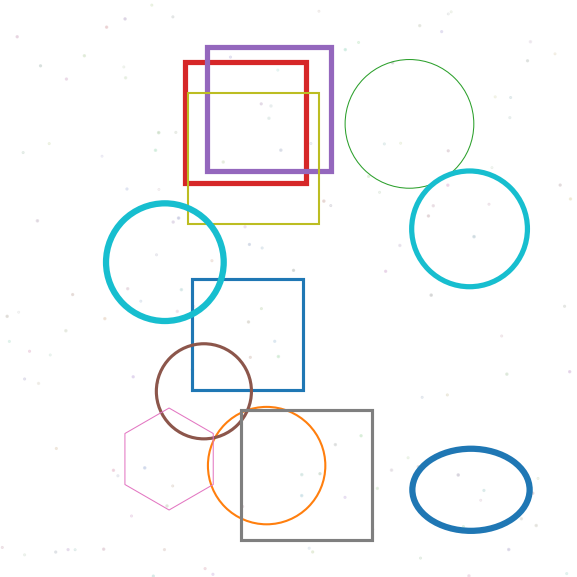[{"shape": "oval", "thickness": 3, "radius": 0.51, "center": [0.816, 0.151]}, {"shape": "square", "thickness": 1.5, "radius": 0.48, "center": [0.429, 0.419]}, {"shape": "circle", "thickness": 1, "radius": 0.51, "center": [0.462, 0.193]}, {"shape": "circle", "thickness": 0.5, "radius": 0.56, "center": [0.709, 0.785]}, {"shape": "square", "thickness": 2.5, "radius": 0.52, "center": [0.425, 0.787]}, {"shape": "square", "thickness": 2.5, "radius": 0.54, "center": [0.466, 0.811]}, {"shape": "circle", "thickness": 1.5, "radius": 0.41, "center": [0.353, 0.322]}, {"shape": "hexagon", "thickness": 0.5, "radius": 0.44, "center": [0.293, 0.204]}, {"shape": "square", "thickness": 1.5, "radius": 0.57, "center": [0.531, 0.176]}, {"shape": "square", "thickness": 1, "radius": 0.57, "center": [0.439, 0.725]}, {"shape": "circle", "thickness": 2.5, "radius": 0.5, "center": [0.813, 0.603]}, {"shape": "circle", "thickness": 3, "radius": 0.51, "center": [0.285, 0.545]}]